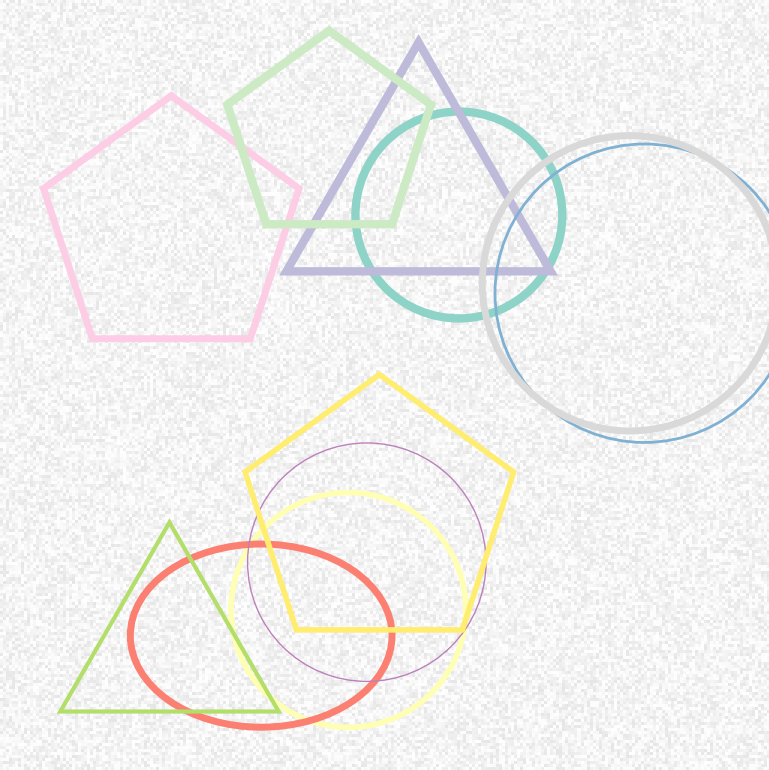[{"shape": "circle", "thickness": 3, "radius": 0.67, "center": [0.596, 0.721]}, {"shape": "circle", "thickness": 2, "radius": 0.76, "center": [0.453, 0.208]}, {"shape": "triangle", "thickness": 3, "radius": 0.99, "center": [0.544, 0.747]}, {"shape": "oval", "thickness": 2.5, "radius": 0.85, "center": [0.339, 0.175]}, {"shape": "circle", "thickness": 1, "radius": 0.97, "center": [0.837, 0.619]}, {"shape": "triangle", "thickness": 1.5, "radius": 0.82, "center": [0.22, 0.158]}, {"shape": "pentagon", "thickness": 2.5, "radius": 0.87, "center": [0.222, 0.701]}, {"shape": "circle", "thickness": 2.5, "radius": 0.96, "center": [0.818, 0.632]}, {"shape": "circle", "thickness": 0.5, "radius": 0.77, "center": [0.476, 0.27]}, {"shape": "pentagon", "thickness": 3, "radius": 0.69, "center": [0.427, 0.821]}, {"shape": "pentagon", "thickness": 2, "radius": 0.92, "center": [0.493, 0.33]}]